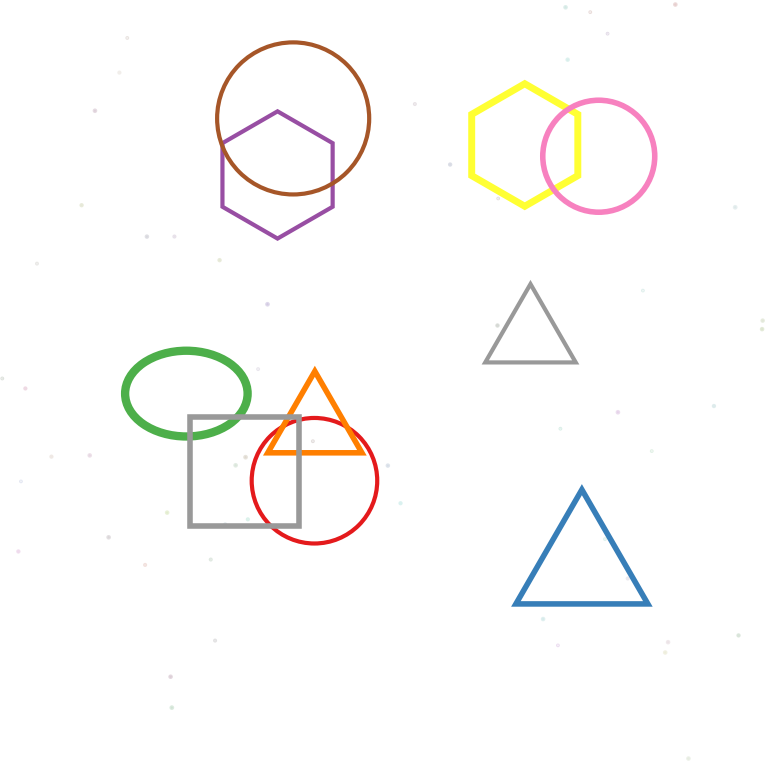[{"shape": "circle", "thickness": 1.5, "radius": 0.41, "center": [0.408, 0.376]}, {"shape": "triangle", "thickness": 2, "radius": 0.49, "center": [0.756, 0.265]}, {"shape": "oval", "thickness": 3, "radius": 0.4, "center": [0.242, 0.489]}, {"shape": "hexagon", "thickness": 1.5, "radius": 0.41, "center": [0.36, 0.773]}, {"shape": "triangle", "thickness": 2, "radius": 0.35, "center": [0.409, 0.447]}, {"shape": "hexagon", "thickness": 2.5, "radius": 0.4, "center": [0.682, 0.812]}, {"shape": "circle", "thickness": 1.5, "radius": 0.49, "center": [0.381, 0.846]}, {"shape": "circle", "thickness": 2, "radius": 0.36, "center": [0.778, 0.797]}, {"shape": "triangle", "thickness": 1.5, "radius": 0.34, "center": [0.689, 0.563]}, {"shape": "square", "thickness": 2, "radius": 0.36, "center": [0.318, 0.388]}]